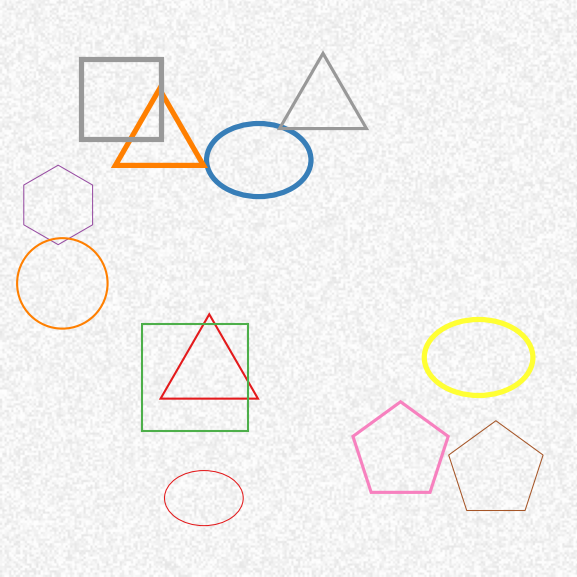[{"shape": "triangle", "thickness": 1, "radius": 0.49, "center": [0.362, 0.358]}, {"shape": "oval", "thickness": 0.5, "radius": 0.34, "center": [0.353, 0.137]}, {"shape": "oval", "thickness": 2.5, "radius": 0.45, "center": [0.448, 0.722]}, {"shape": "square", "thickness": 1, "radius": 0.46, "center": [0.338, 0.346]}, {"shape": "hexagon", "thickness": 0.5, "radius": 0.34, "center": [0.101, 0.644]}, {"shape": "circle", "thickness": 1, "radius": 0.39, "center": [0.108, 0.508]}, {"shape": "triangle", "thickness": 2.5, "radius": 0.44, "center": [0.276, 0.757]}, {"shape": "oval", "thickness": 2.5, "radius": 0.47, "center": [0.829, 0.38]}, {"shape": "pentagon", "thickness": 0.5, "radius": 0.43, "center": [0.859, 0.185]}, {"shape": "pentagon", "thickness": 1.5, "radius": 0.43, "center": [0.694, 0.217]}, {"shape": "triangle", "thickness": 1.5, "radius": 0.43, "center": [0.559, 0.82]}, {"shape": "square", "thickness": 2.5, "radius": 0.35, "center": [0.21, 0.828]}]